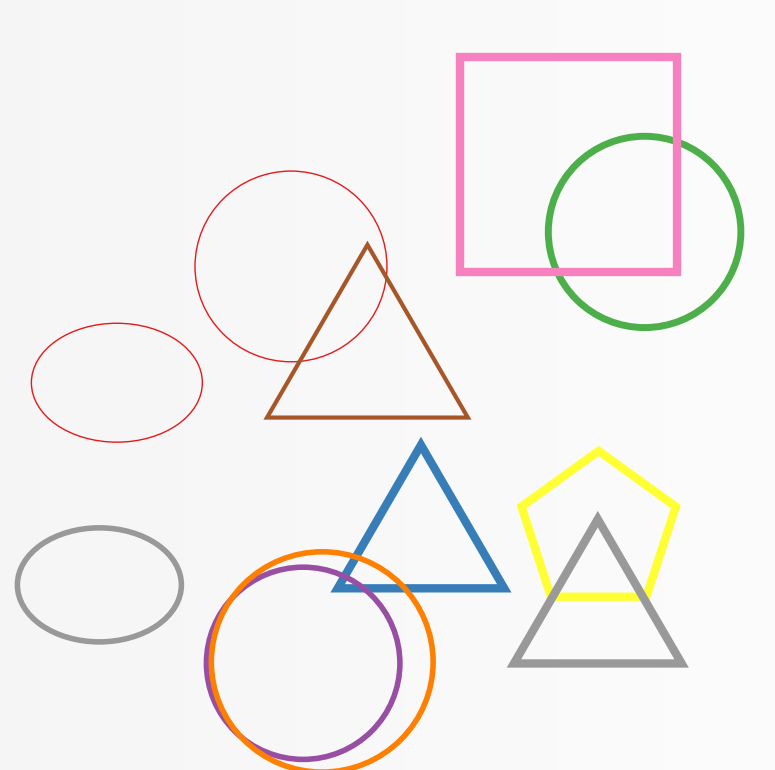[{"shape": "circle", "thickness": 0.5, "radius": 0.62, "center": [0.375, 0.654]}, {"shape": "oval", "thickness": 0.5, "radius": 0.55, "center": [0.151, 0.503]}, {"shape": "triangle", "thickness": 3, "radius": 0.62, "center": [0.543, 0.298]}, {"shape": "circle", "thickness": 2.5, "radius": 0.62, "center": [0.832, 0.699]}, {"shape": "circle", "thickness": 2, "radius": 0.62, "center": [0.391, 0.139]}, {"shape": "circle", "thickness": 2, "radius": 0.72, "center": [0.416, 0.14]}, {"shape": "pentagon", "thickness": 3, "radius": 0.52, "center": [0.772, 0.31]}, {"shape": "triangle", "thickness": 1.5, "radius": 0.75, "center": [0.474, 0.533]}, {"shape": "square", "thickness": 3, "radius": 0.7, "center": [0.734, 0.787]}, {"shape": "triangle", "thickness": 3, "radius": 0.62, "center": [0.771, 0.201]}, {"shape": "oval", "thickness": 2, "radius": 0.53, "center": [0.128, 0.24]}]